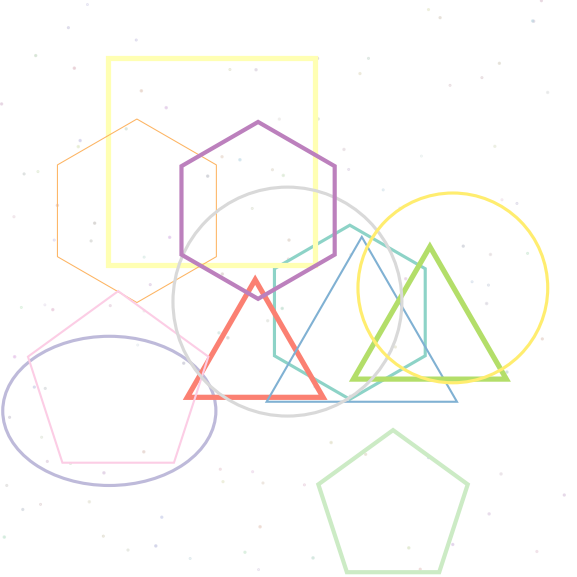[{"shape": "hexagon", "thickness": 1.5, "radius": 0.75, "center": [0.606, 0.458]}, {"shape": "square", "thickness": 2.5, "radius": 0.9, "center": [0.366, 0.72]}, {"shape": "oval", "thickness": 1.5, "radius": 0.92, "center": [0.189, 0.288]}, {"shape": "triangle", "thickness": 2.5, "radius": 0.68, "center": [0.442, 0.379]}, {"shape": "triangle", "thickness": 1, "radius": 0.95, "center": [0.626, 0.399]}, {"shape": "hexagon", "thickness": 0.5, "radius": 0.79, "center": [0.237, 0.634]}, {"shape": "triangle", "thickness": 2.5, "radius": 0.76, "center": [0.744, 0.419]}, {"shape": "pentagon", "thickness": 1, "radius": 0.82, "center": [0.205, 0.331]}, {"shape": "circle", "thickness": 1.5, "radius": 0.99, "center": [0.498, 0.477]}, {"shape": "hexagon", "thickness": 2, "radius": 0.77, "center": [0.447, 0.635]}, {"shape": "pentagon", "thickness": 2, "radius": 0.68, "center": [0.681, 0.118]}, {"shape": "circle", "thickness": 1.5, "radius": 0.82, "center": [0.784, 0.501]}]